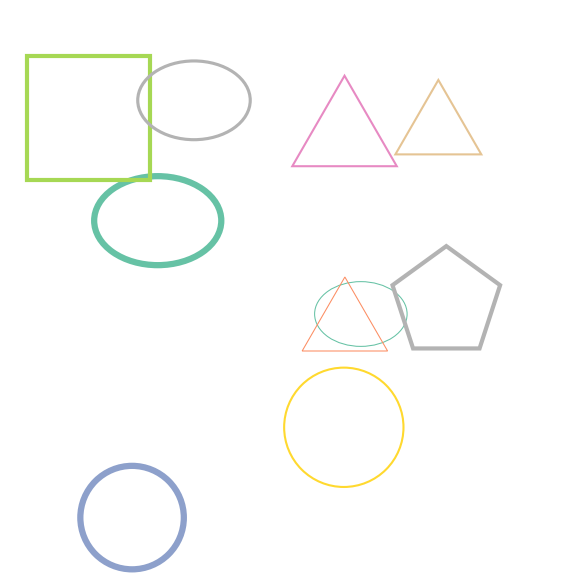[{"shape": "oval", "thickness": 3, "radius": 0.55, "center": [0.273, 0.617]}, {"shape": "oval", "thickness": 0.5, "radius": 0.4, "center": [0.625, 0.455]}, {"shape": "triangle", "thickness": 0.5, "radius": 0.43, "center": [0.597, 0.434]}, {"shape": "circle", "thickness": 3, "radius": 0.45, "center": [0.229, 0.103]}, {"shape": "triangle", "thickness": 1, "radius": 0.52, "center": [0.597, 0.764]}, {"shape": "square", "thickness": 2, "radius": 0.53, "center": [0.154, 0.795]}, {"shape": "circle", "thickness": 1, "radius": 0.52, "center": [0.595, 0.259]}, {"shape": "triangle", "thickness": 1, "radius": 0.43, "center": [0.759, 0.775]}, {"shape": "pentagon", "thickness": 2, "radius": 0.49, "center": [0.773, 0.475]}, {"shape": "oval", "thickness": 1.5, "radius": 0.49, "center": [0.336, 0.825]}]